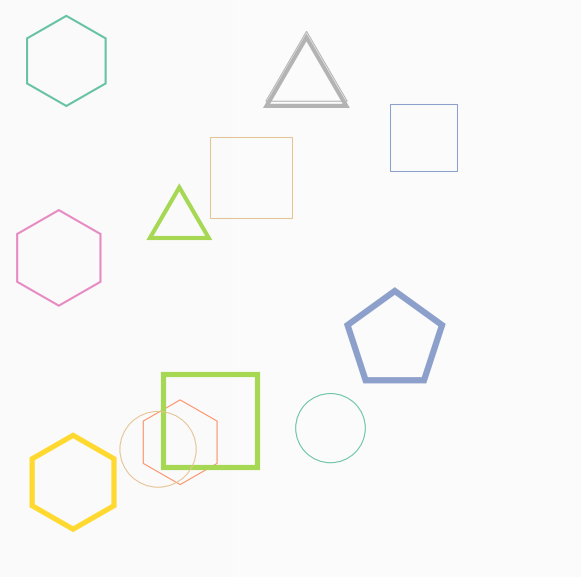[{"shape": "hexagon", "thickness": 1, "radius": 0.39, "center": [0.114, 0.894]}, {"shape": "circle", "thickness": 0.5, "radius": 0.3, "center": [0.569, 0.258]}, {"shape": "hexagon", "thickness": 0.5, "radius": 0.37, "center": [0.31, 0.233]}, {"shape": "pentagon", "thickness": 3, "radius": 0.43, "center": [0.679, 0.41]}, {"shape": "square", "thickness": 0.5, "radius": 0.29, "center": [0.729, 0.761]}, {"shape": "hexagon", "thickness": 1, "radius": 0.41, "center": [0.101, 0.553]}, {"shape": "triangle", "thickness": 2, "radius": 0.29, "center": [0.309, 0.616]}, {"shape": "square", "thickness": 2.5, "radius": 0.4, "center": [0.361, 0.271]}, {"shape": "hexagon", "thickness": 2.5, "radius": 0.41, "center": [0.126, 0.164]}, {"shape": "square", "thickness": 0.5, "radius": 0.35, "center": [0.432, 0.691]}, {"shape": "circle", "thickness": 0.5, "radius": 0.33, "center": [0.272, 0.221]}, {"shape": "triangle", "thickness": 2, "radius": 0.4, "center": [0.527, 0.855]}, {"shape": "triangle", "thickness": 0.5, "radius": 0.4, "center": [0.527, 0.864]}]